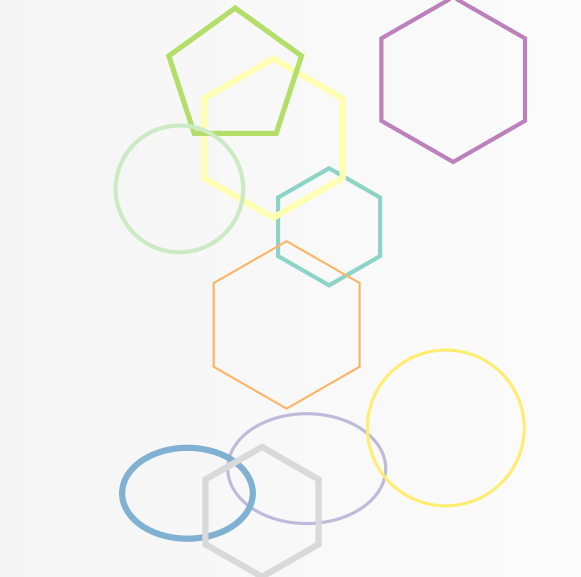[{"shape": "hexagon", "thickness": 2, "radius": 0.51, "center": [0.566, 0.606]}, {"shape": "hexagon", "thickness": 3, "radius": 0.69, "center": [0.47, 0.76]}, {"shape": "oval", "thickness": 1.5, "radius": 0.68, "center": [0.528, 0.188]}, {"shape": "oval", "thickness": 3, "radius": 0.56, "center": [0.323, 0.145]}, {"shape": "hexagon", "thickness": 1, "radius": 0.72, "center": [0.493, 0.437]}, {"shape": "pentagon", "thickness": 2.5, "radius": 0.6, "center": [0.405, 0.865]}, {"shape": "hexagon", "thickness": 3, "radius": 0.56, "center": [0.451, 0.113]}, {"shape": "hexagon", "thickness": 2, "radius": 0.71, "center": [0.78, 0.861]}, {"shape": "circle", "thickness": 2, "radius": 0.55, "center": [0.309, 0.672]}, {"shape": "circle", "thickness": 1.5, "radius": 0.67, "center": [0.767, 0.258]}]